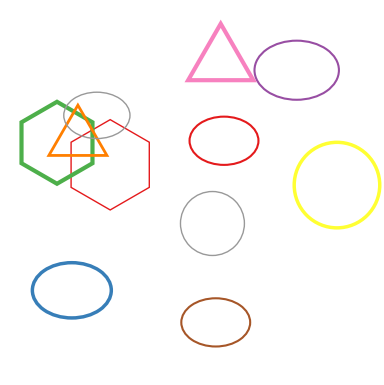[{"shape": "oval", "thickness": 1.5, "radius": 0.45, "center": [0.582, 0.634]}, {"shape": "hexagon", "thickness": 1, "radius": 0.59, "center": [0.286, 0.572]}, {"shape": "oval", "thickness": 2.5, "radius": 0.51, "center": [0.187, 0.246]}, {"shape": "hexagon", "thickness": 3, "radius": 0.53, "center": [0.148, 0.629]}, {"shape": "oval", "thickness": 1.5, "radius": 0.55, "center": [0.771, 0.818]}, {"shape": "triangle", "thickness": 2, "radius": 0.44, "center": [0.202, 0.64]}, {"shape": "circle", "thickness": 2.5, "radius": 0.56, "center": [0.875, 0.519]}, {"shape": "oval", "thickness": 1.5, "radius": 0.45, "center": [0.56, 0.163]}, {"shape": "triangle", "thickness": 3, "radius": 0.49, "center": [0.573, 0.841]}, {"shape": "circle", "thickness": 1, "radius": 0.42, "center": [0.552, 0.419]}, {"shape": "oval", "thickness": 1, "radius": 0.43, "center": [0.252, 0.7]}]